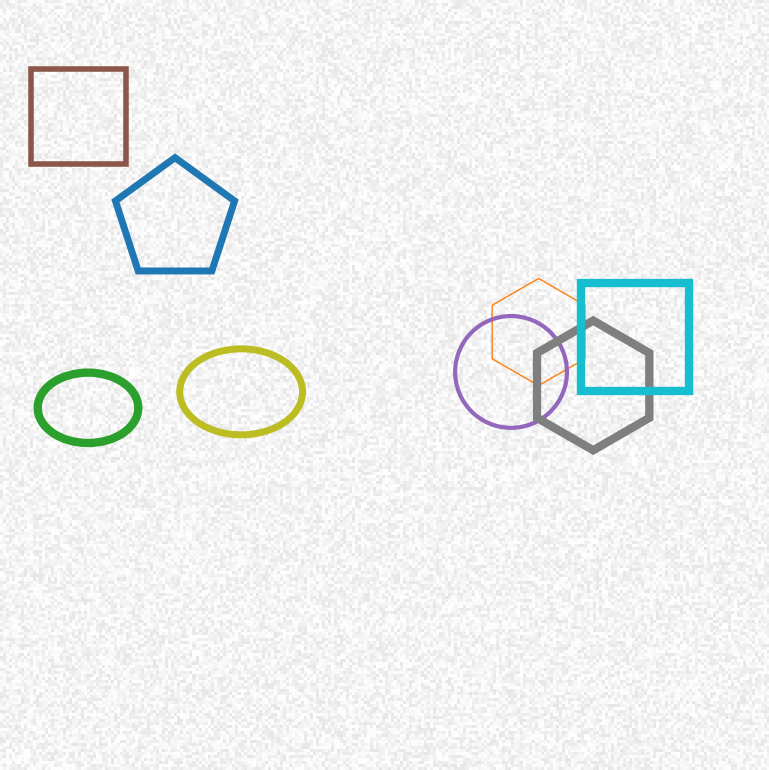[{"shape": "pentagon", "thickness": 2.5, "radius": 0.41, "center": [0.227, 0.714]}, {"shape": "hexagon", "thickness": 0.5, "radius": 0.35, "center": [0.699, 0.569]}, {"shape": "oval", "thickness": 3, "radius": 0.33, "center": [0.114, 0.47]}, {"shape": "circle", "thickness": 1.5, "radius": 0.36, "center": [0.664, 0.517]}, {"shape": "square", "thickness": 2, "radius": 0.31, "center": [0.102, 0.849]}, {"shape": "hexagon", "thickness": 3, "radius": 0.42, "center": [0.77, 0.499]}, {"shape": "oval", "thickness": 2.5, "radius": 0.4, "center": [0.313, 0.491]}, {"shape": "square", "thickness": 3, "radius": 0.35, "center": [0.824, 0.562]}]